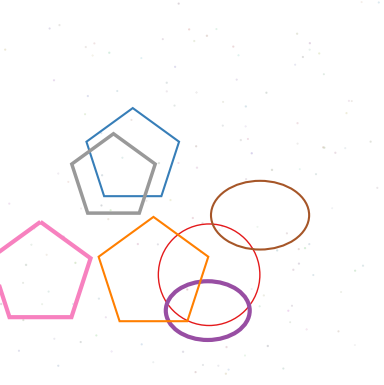[{"shape": "circle", "thickness": 1, "radius": 0.66, "center": [0.543, 0.286]}, {"shape": "pentagon", "thickness": 1.5, "radius": 0.63, "center": [0.345, 0.593]}, {"shape": "oval", "thickness": 3, "radius": 0.54, "center": [0.54, 0.193]}, {"shape": "pentagon", "thickness": 1.5, "radius": 0.75, "center": [0.399, 0.287]}, {"shape": "oval", "thickness": 1.5, "radius": 0.64, "center": [0.676, 0.441]}, {"shape": "pentagon", "thickness": 3, "radius": 0.68, "center": [0.105, 0.287]}, {"shape": "pentagon", "thickness": 2.5, "radius": 0.57, "center": [0.295, 0.539]}]